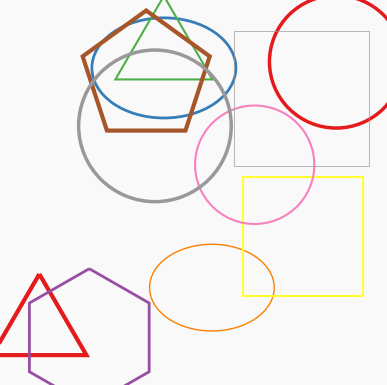[{"shape": "triangle", "thickness": 3, "radius": 0.7, "center": [0.102, 0.148]}, {"shape": "circle", "thickness": 2.5, "radius": 0.86, "center": [0.868, 0.84]}, {"shape": "oval", "thickness": 2, "radius": 0.93, "center": [0.423, 0.824]}, {"shape": "triangle", "thickness": 1.5, "radius": 0.72, "center": [0.423, 0.866]}, {"shape": "hexagon", "thickness": 2, "radius": 0.89, "center": [0.23, 0.124]}, {"shape": "oval", "thickness": 1, "radius": 0.8, "center": [0.547, 0.253]}, {"shape": "square", "thickness": 1.5, "radius": 0.77, "center": [0.783, 0.386]}, {"shape": "pentagon", "thickness": 3, "radius": 0.86, "center": [0.377, 0.8]}, {"shape": "circle", "thickness": 1.5, "radius": 0.77, "center": [0.657, 0.572]}, {"shape": "square", "thickness": 0.5, "radius": 0.87, "center": [0.778, 0.744]}, {"shape": "circle", "thickness": 2.5, "radius": 0.98, "center": [0.4, 0.673]}]